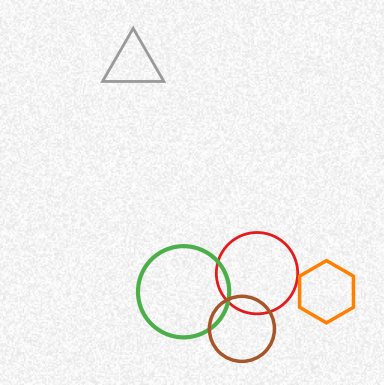[{"shape": "circle", "thickness": 2, "radius": 0.53, "center": [0.668, 0.29]}, {"shape": "circle", "thickness": 3, "radius": 0.59, "center": [0.477, 0.242]}, {"shape": "hexagon", "thickness": 2.5, "radius": 0.4, "center": [0.848, 0.242]}, {"shape": "circle", "thickness": 2.5, "radius": 0.42, "center": [0.628, 0.146]}, {"shape": "triangle", "thickness": 2, "radius": 0.46, "center": [0.346, 0.834]}]